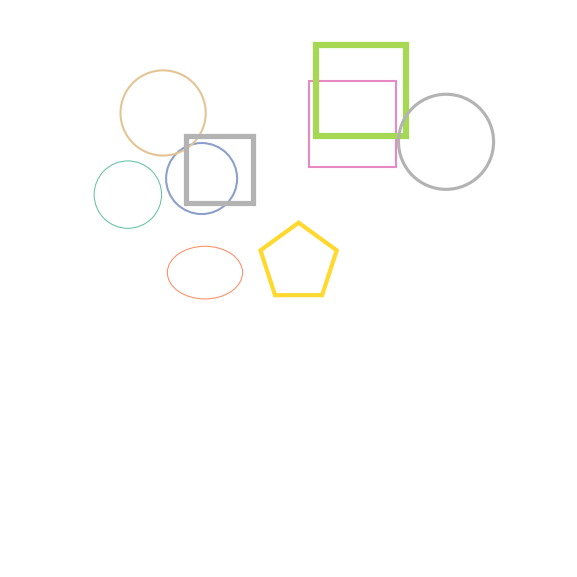[{"shape": "circle", "thickness": 0.5, "radius": 0.29, "center": [0.221, 0.662]}, {"shape": "oval", "thickness": 0.5, "radius": 0.33, "center": [0.355, 0.527]}, {"shape": "circle", "thickness": 1, "radius": 0.31, "center": [0.349, 0.69]}, {"shape": "square", "thickness": 1, "radius": 0.37, "center": [0.61, 0.784]}, {"shape": "square", "thickness": 3, "radius": 0.39, "center": [0.625, 0.843]}, {"shape": "pentagon", "thickness": 2, "radius": 0.35, "center": [0.517, 0.544]}, {"shape": "circle", "thickness": 1, "radius": 0.37, "center": [0.282, 0.804]}, {"shape": "circle", "thickness": 1.5, "radius": 0.41, "center": [0.772, 0.754]}, {"shape": "square", "thickness": 2.5, "radius": 0.29, "center": [0.38, 0.705]}]